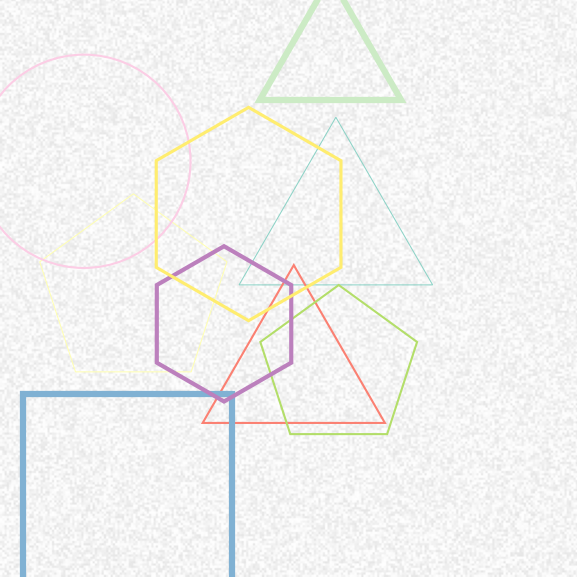[{"shape": "triangle", "thickness": 0.5, "radius": 0.97, "center": [0.582, 0.603]}, {"shape": "pentagon", "thickness": 0.5, "radius": 0.85, "center": [0.231, 0.493]}, {"shape": "triangle", "thickness": 1, "radius": 0.91, "center": [0.509, 0.358]}, {"shape": "square", "thickness": 3, "radius": 0.9, "center": [0.22, 0.136]}, {"shape": "pentagon", "thickness": 1, "radius": 0.71, "center": [0.586, 0.363]}, {"shape": "circle", "thickness": 1, "radius": 0.92, "center": [0.145, 0.72]}, {"shape": "hexagon", "thickness": 2, "radius": 0.67, "center": [0.388, 0.438]}, {"shape": "triangle", "thickness": 3, "radius": 0.71, "center": [0.572, 0.897]}, {"shape": "hexagon", "thickness": 1.5, "radius": 0.92, "center": [0.43, 0.629]}]